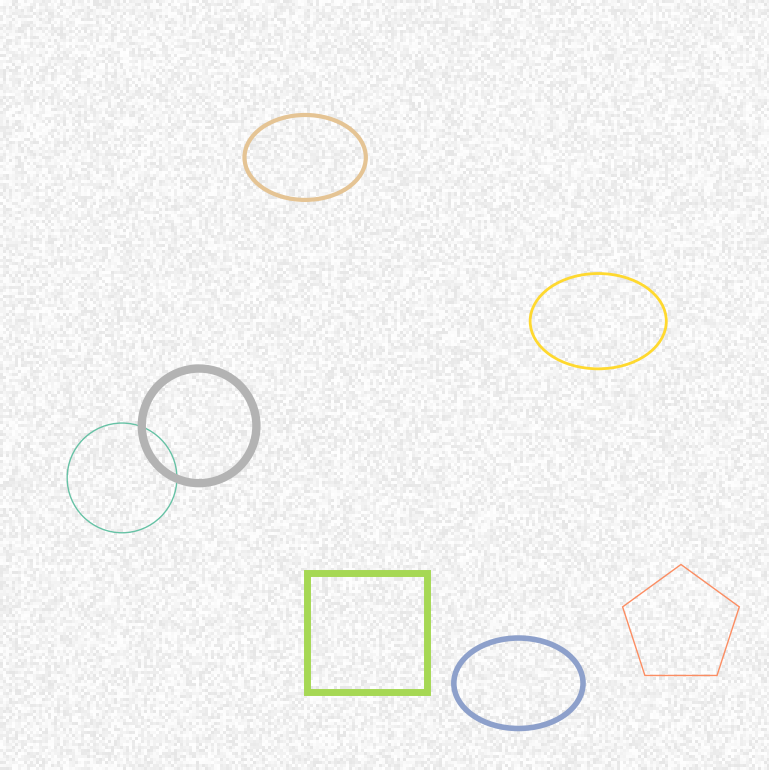[{"shape": "circle", "thickness": 0.5, "radius": 0.36, "center": [0.158, 0.379]}, {"shape": "pentagon", "thickness": 0.5, "radius": 0.4, "center": [0.884, 0.187]}, {"shape": "oval", "thickness": 2, "radius": 0.42, "center": [0.673, 0.113]}, {"shape": "square", "thickness": 2.5, "radius": 0.39, "center": [0.477, 0.178]}, {"shape": "oval", "thickness": 1, "radius": 0.44, "center": [0.777, 0.583]}, {"shape": "oval", "thickness": 1.5, "radius": 0.39, "center": [0.396, 0.796]}, {"shape": "circle", "thickness": 3, "radius": 0.37, "center": [0.259, 0.447]}]